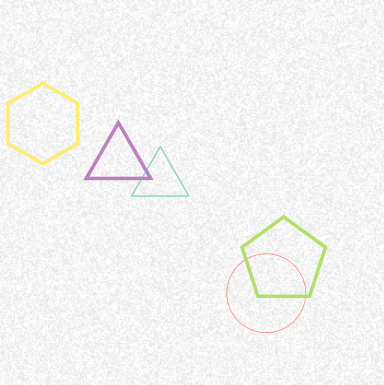[{"shape": "triangle", "thickness": 1, "radius": 0.43, "center": [0.416, 0.534]}, {"shape": "circle", "thickness": 0.5, "radius": 0.51, "center": [0.692, 0.238]}, {"shape": "pentagon", "thickness": 2.5, "radius": 0.57, "center": [0.737, 0.323]}, {"shape": "triangle", "thickness": 2.5, "radius": 0.48, "center": [0.308, 0.585]}, {"shape": "hexagon", "thickness": 2.5, "radius": 0.52, "center": [0.111, 0.679]}]